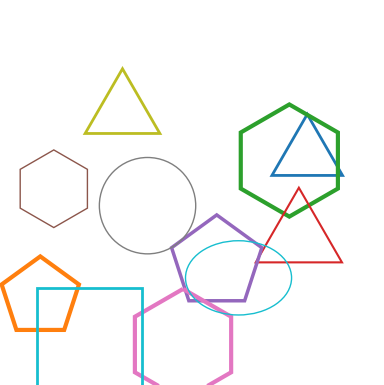[{"shape": "triangle", "thickness": 2, "radius": 0.53, "center": [0.798, 0.597]}, {"shape": "pentagon", "thickness": 3, "radius": 0.53, "center": [0.105, 0.228]}, {"shape": "hexagon", "thickness": 3, "radius": 0.73, "center": [0.752, 0.583]}, {"shape": "triangle", "thickness": 1.5, "radius": 0.65, "center": [0.776, 0.383]}, {"shape": "pentagon", "thickness": 2.5, "radius": 0.62, "center": [0.563, 0.319]}, {"shape": "hexagon", "thickness": 1, "radius": 0.5, "center": [0.14, 0.51]}, {"shape": "hexagon", "thickness": 3, "radius": 0.72, "center": [0.475, 0.105]}, {"shape": "circle", "thickness": 1, "radius": 0.63, "center": [0.383, 0.466]}, {"shape": "triangle", "thickness": 2, "radius": 0.56, "center": [0.318, 0.709]}, {"shape": "oval", "thickness": 1, "radius": 0.69, "center": [0.62, 0.278]}, {"shape": "square", "thickness": 2, "radius": 0.68, "center": [0.232, 0.115]}]